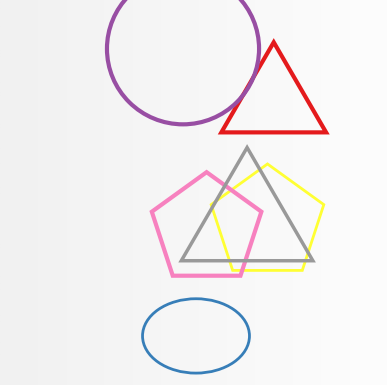[{"shape": "triangle", "thickness": 3, "radius": 0.78, "center": [0.706, 0.734]}, {"shape": "oval", "thickness": 2, "radius": 0.69, "center": [0.506, 0.127]}, {"shape": "circle", "thickness": 3, "radius": 0.98, "center": [0.472, 0.873]}, {"shape": "pentagon", "thickness": 2, "radius": 0.76, "center": [0.69, 0.421]}, {"shape": "pentagon", "thickness": 3, "radius": 0.74, "center": [0.533, 0.404]}, {"shape": "triangle", "thickness": 2.5, "radius": 0.98, "center": [0.638, 0.421]}]